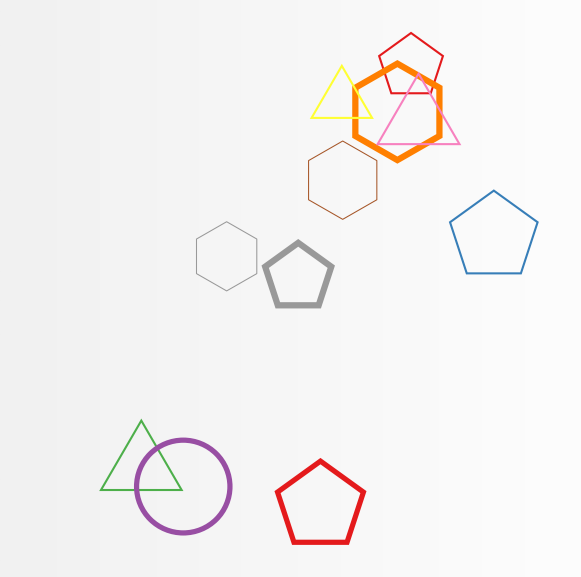[{"shape": "pentagon", "thickness": 1, "radius": 0.29, "center": [0.707, 0.884]}, {"shape": "pentagon", "thickness": 2.5, "radius": 0.39, "center": [0.551, 0.123]}, {"shape": "pentagon", "thickness": 1, "radius": 0.4, "center": [0.85, 0.59]}, {"shape": "triangle", "thickness": 1, "radius": 0.4, "center": [0.243, 0.191]}, {"shape": "circle", "thickness": 2.5, "radius": 0.4, "center": [0.315, 0.157]}, {"shape": "hexagon", "thickness": 3, "radius": 0.42, "center": [0.684, 0.805]}, {"shape": "triangle", "thickness": 1, "radius": 0.3, "center": [0.588, 0.825]}, {"shape": "hexagon", "thickness": 0.5, "radius": 0.34, "center": [0.59, 0.687]}, {"shape": "triangle", "thickness": 1, "radius": 0.41, "center": [0.72, 0.79]}, {"shape": "pentagon", "thickness": 3, "radius": 0.3, "center": [0.513, 0.519]}, {"shape": "hexagon", "thickness": 0.5, "radius": 0.3, "center": [0.39, 0.555]}]